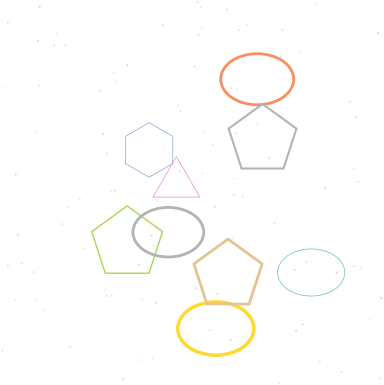[{"shape": "oval", "thickness": 0.5, "radius": 0.44, "center": [0.808, 0.292]}, {"shape": "oval", "thickness": 2, "radius": 0.47, "center": [0.668, 0.794]}, {"shape": "hexagon", "thickness": 0.5, "radius": 0.35, "center": [0.387, 0.61]}, {"shape": "triangle", "thickness": 0.5, "radius": 0.35, "center": [0.458, 0.523]}, {"shape": "pentagon", "thickness": 1, "radius": 0.48, "center": [0.33, 0.368]}, {"shape": "oval", "thickness": 2.5, "radius": 0.49, "center": [0.561, 0.147]}, {"shape": "pentagon", "thickness": 2, "radius": 0.47, "center": [0.592, 0.286]}, {"shape": "pentagon", "thickness": 1.5, "radius": 0.46, "center": [0.682, 0.637]}, {"shape": "oval", "thickness": 2, "radius": 0.46, "center": [0.437, 0.397]}]